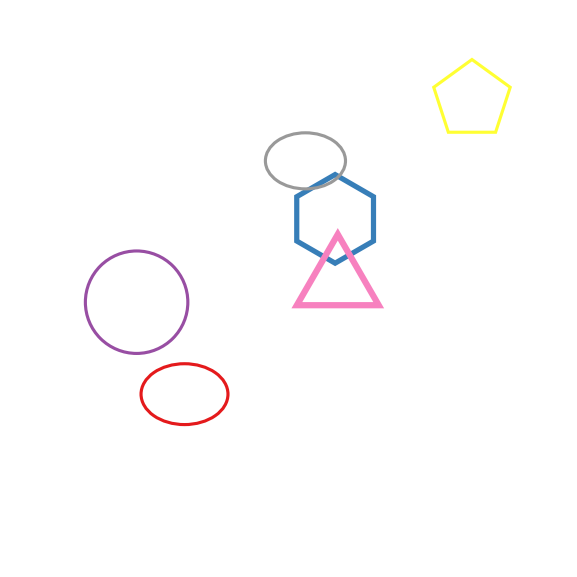[{"shape": "oval", "thickness": 1.5, "radius": 0.38, "center": [0.319, 0.317]}, {"shape": "hexagon", "thickness": 2.5, "radius": 0.38, "center": [0.58, 0.62]}, {"shape": "circle", "thickness": 1.5, "radius": 0.44, "center": [0.237, 0.476]}, {"shape": "pentagon", "thickness": 1.5, "radius": 0.35, "center": [0.817, 0.826]}, {"shape": "triangle", "thickness": 3, "radius": 0.41, "center": [0.585, 0.512]}, {"shape": "oval", "thickness": 1.5, "radius": 0.35, "center": [0.529, 0.721]}]